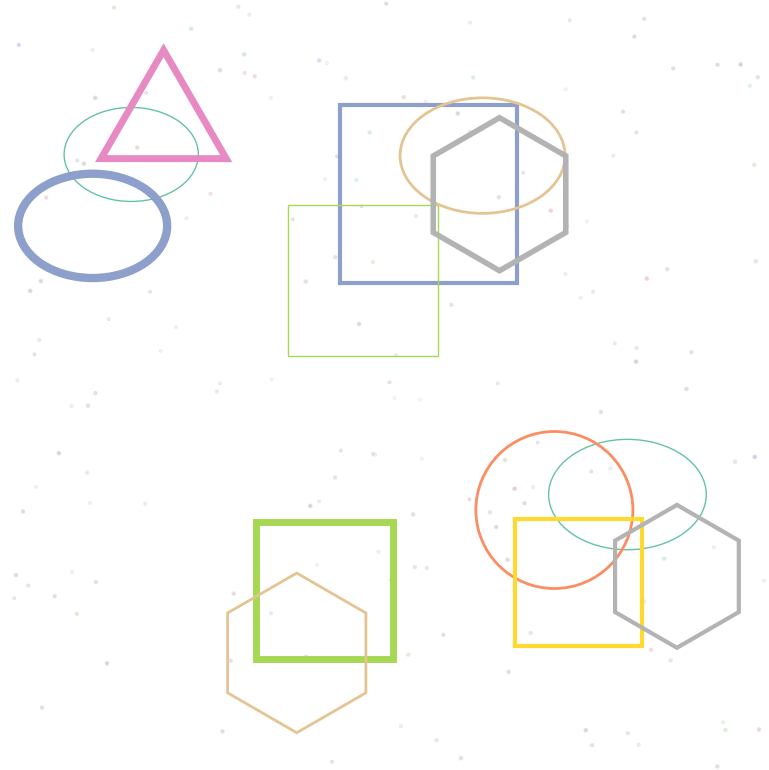[{"shape": "oval", "thickness": 0.5, "radius": 0.44, "center": [0.17, 0.799]}, {"shape": "oval", "thickness": 0.5, "radius": 0.51, "center": [0.815, 0.358]}, {"shape": "circle", "thickness": 1, "radius": 0.51, "center": [0.72, 0.338]}, {"shape": "square", "thickness": 1.5, "radius": 0.58, "center": [0.557, 0.748]}, {"shape": "oval", "thickness": 3, "radius": 0.48, "center": [0.12, 0.707]}, {"shape": "triangle", "thickness": 2.5, "radius": 0.47, "center": [0.212, 0.841]}, {"shape": "square", "thickness": 0.5, "radius": 0.49, "center": [0.471, 0.636]}, {"shape": "square", "thickness": 2.5, "radius": 0.44, "center": [0.421, 0.233]}, {"shape": "square", "thickness": 1.5, "radius": 0.41, "center": [0.751, 0.244]}, {"shape": "hexagon", "thickness": 1, "radius": 0.52, "center": [0.385, 0.152]}, {"shape": "oval", "thickness": 1, "radius": 0.54, "center": [0.627, 0.798]}, {"shape": "hexagon", "thickness": 1.5, "radius": 0.46, "center": [0.879, 0.251]}, {"shape": "hexagon", "thickness": 2, "radius": 0.5, "center": [0.649, 0.748]}]